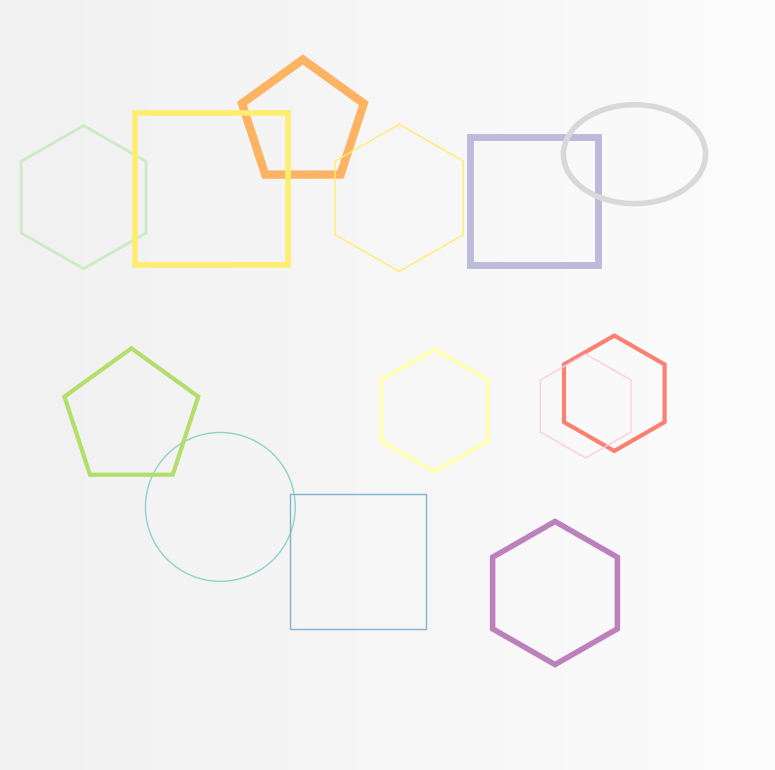[{"shape": "circle", "thickness": 0.5, "radius": 0.48, "center": [0.284, 0.342]}, {"shape": "hexagon", "thickness": 1.5, "radius": 0.4, "center": [0.56, 0.467]}, {"shape": "square", "thickness": 2.5, "radius": 0.42, "center": [0.689, 0.739]}, {"shape": "hexagon", "thickness": 1.5, "radius": 0.37, "center": [0.793, 0.489]}, {"shape": "square", "thickness": 0.5, "radius": 0.44, "center": [0.462, 0.271]}, {"shape": "pentagon", "thickness": 3, "radius": 0.41, "center": [0.391, 0.84]}, {"shape": "pentagon", "thickness": 1.5, "radius": 0.45, "center": [0.17, 0.457]}, {"shape": "hexagon", "thickness": 0.5, "radius": 0.34, "center": [0.756, 0.473]}, {"shape": "oval", "thickness": 2, "radius": 0.46, "center": [0.819, 0.8]}, {"shape": "hexagon", "thickness": 2, "radius": 0.46, "center": [0.716, 0.23]}, {"shape": "hexagon", "thickness": 1, "radius": 0.46, "center": [0.108, 0.744]}, {"shape": "square", "thickness": 2, "radius": 0.49, "center": [0.272, 0.754]}, {"shape": "hexagon", "thickness": 0.5, "radius": 0.48, "center": [0.515, 0.743]}]